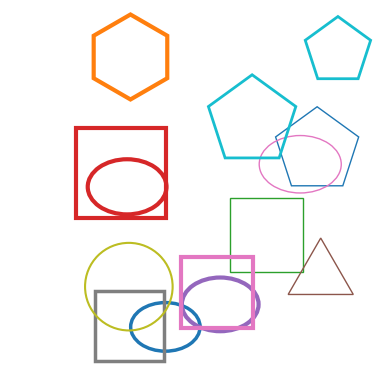[{"shape": "pentagon", "thickness": 1, "radius": 0.57, "center": [0.824, 0.609]}, {"shape": "oval", "thickness": 2.5, "radius": 0.45, "center": [0.43, 0.151]}, {"shape": "hexagon", "thickness": 3, "radius": 0.55, "center": [0.339, 0.852]}, {"shape": "square", "thickness": 1, "radius": 0.47, "center": [0.693, 0.389]}, {"shape": "square", "thickness": 3, "radius": 0.58, "center": [0.314, 0.551]}, {"shape": "oval", "thickness": 3, "radius": 0.51, "center": [0.33, 0.515]}, {"shape": "oval", "thickness": 3, "radius": 0.5, "center": [0.572, 0.209]}, {"shape": "triangle", "thickness": 1, "radius": 0.49, "center": [0.833, 0.284]}, {"shape": "square", "thickness": 3, "radius": 0.46, "center": [0.563, 0.24]}, {"shape": "oval", "thickness": 1, "radius": 0.53, "center": [0.78, 0.573]}, {"shape": "square", "thickness": 2.5, "radius": 0.45, "center": [0.337, 0.154]}, {"shape": "circle", "thickness": 1.5, "radius": 0.57, "center": [0.335, 0.255]}, {"shape": "pentagon", "thickness": 2, "radius": 0.45, "center": [0.878, 0.868]}, {"shape": "pentagon", "thickness": 2, "radius": 0.6, "center": [0.655, 0.686]}]